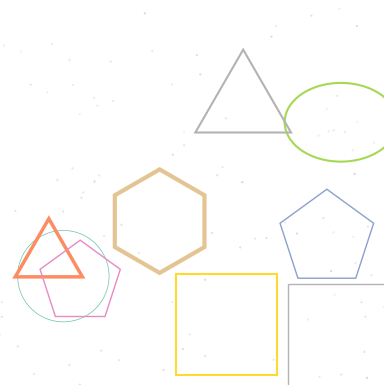[{"shape": "circle", "thickness": 0.5, "radius": 0.59, "center": [0.165, 0.283]}, {"shape": "triangle", "thickness": 2.5, "radius": 0.5, "center": [0.127, 0.331]}, {"shape": "pentagon", "thickness": 1, "radius": 0.64, "center": [0.849, 0.381]}, {"shape": "pentagon", "thickness": 1, "radius": 0.55, "center": [0.208, 0.267]}, {"shape": "oval", "thickness": 1.5, "radius": 0.73, "center": [0.885, 0.682]}, {"shape": "square", "thickness": 1.5, "radius": 0.65, "center": [0.588, 0.158]}, {"shape": "hexagon", "thickness": 3, "radius": 0.67, "center": [0.415, 0.426]}, {"shape": "square", "thickness": 1, "radius": 0.72, "center": [0.891, 0.118]}, {"shape": "triangle", "thickness": 1.5, "radius": 0.72, "center": [0.632, 0.728]}]